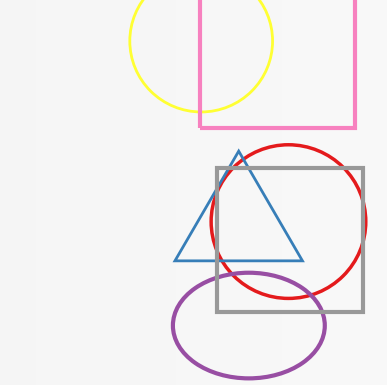[{"shape": "circle", "thickness": 2.5, "radius": 1.0, "center": [0.744, 0.424]}, {"shape": "triangle", "thickness": 2, "radius": 0.95, "center": [0.616, 0.417]}, {"shape": "oval", "thickness": 3, "radius": 0.98, "center": [0.642, 0.154]}, {"shape": "circle", "thickness": 2, "radius": 0.92, "center": [0.519, 0.893]}, {"shape": "square", "thickness": 3, "radius": 1.0, "center": [0.717, 0.868]}, {"shape": "square", "thickness": 3, "radius": 0.94, "center": [0.748, 0.377]}]